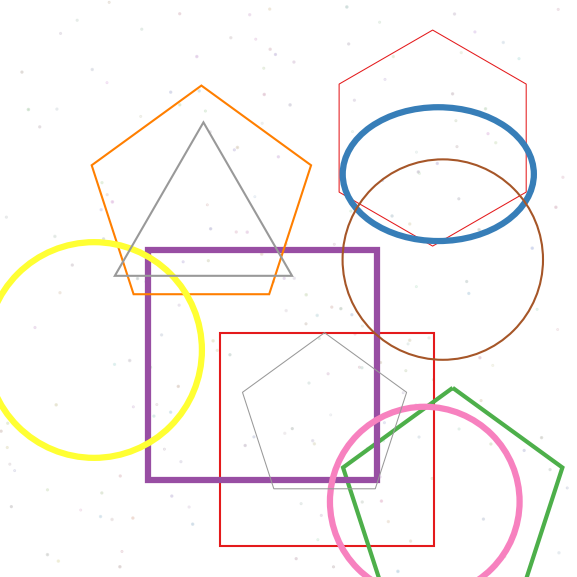[{"shape": "square", "thickness": 1, "radius": 0.92, "center": [0.566, 0.238]}, {"shape": "hexagon", "thickness": 0.5, "radius": 0.94, "center": [0.749, 0.76]}, {"shape": "oval", "thickness": 3, "radius": 0.83, "center": [0.759, 0.698]}, {"shape": "pentagon", "thickness": 2, "radius": 1.0, "center": [0.784, 0.128]}, {"shape": "square", "thickness": 3, "radius": 0.99, "center": [0.455, 0.367]}, {"shape": "pentagon", "thickness": 1, "radius": 1.0, "center": [0.349, 0.651]}, {"shape": "circle", "thickness": 3, "radius": 0.93, "center": [0.163, 0.393]}, {"shape": "circle", "thickness": 1, "radius": 0.87, "center": [0.767, 0.55]}, {"shape": "circle", "thickness": 3, "radius": 0.82, "center": [0.736, 0.131]}, {"shape": "triangle", "thickness": 1, "radius": 0.89, "center": [0.352, 0.61]}, {"shape": "pentagon", "thickness": 0.5, "radius": 0.75, "center": [0.562, 0.274]}]